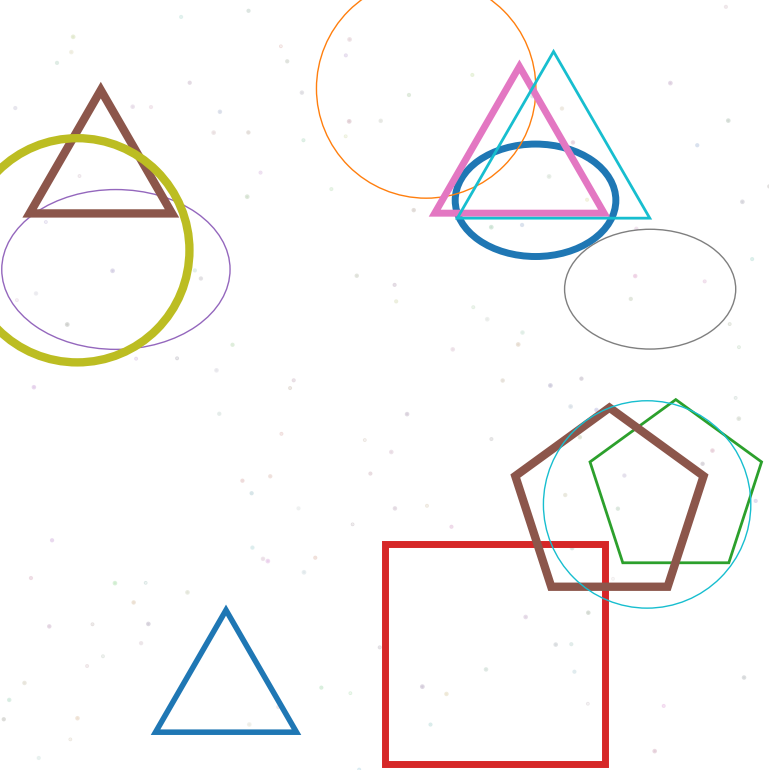[{"shape": "oval", "thickness": 2.5, "radius": 0.52, "center": [0.695, 0.74]}, {"shape": "triangle", "thickness": 2, "radius": 0.53, "center": [0.294, 0.102]}, {"shape": "circle", "thickness": 0.5, "radius": 0.71, "center": [0.553, 0.885]}, {"shape": "pentagon", "thickness": 1, "radius": 0.59, "center": [0.878, 0.364]}, {"shape": "square", "thickness": 2.5, "radius": 0.72, "center": [0.643, 0.151]}, {"shape": "oval", "thickness": 0.5, "radius": 0.74, "center": [0.151, 0.65]}, {"shape": "pentagon", "thickness": 3, "radius": 0.64, "center": [0.791, 0.342]}, {"shape": "triangle", "thickness": 3, "radius": 0.53, "center": [0.131, 0.776]}, {"shape": "triangle", "thickness": 2.5, "radius": 0.64, "center": [0.675, 0.787]}, {"shape": "oval", "thickness": 0.5, "radius": 0.56, "center": [0.844, 0.624]}, {"shape": "circle", "thickness": 3, "radius": 0.73, "center": [0.1, 0.675]}, {"shape": "circle", "thickness": 0.5, "radius": 0.67, "center": [0.84, 0.345]}, {"shape": "triangle", "thickness": 1, "radius": 0.72, "center": [0.719, 0.789]}]